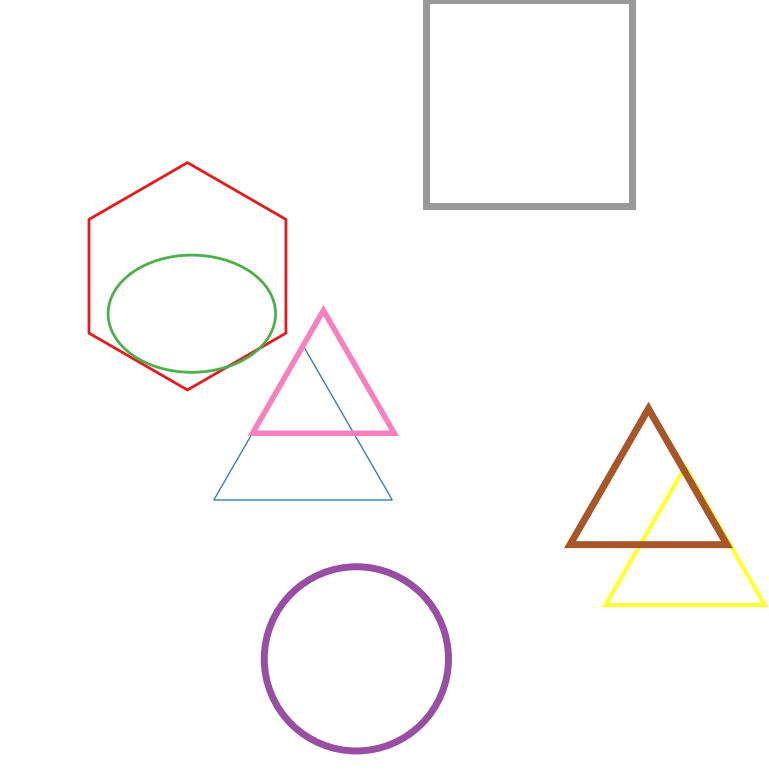[{"shape": "hexagon", "thickness": 1, "radius": 0.74, "center": [0.243, 0.641]}, {"shape": "triangle", "thickness": 0.5, "radius": 0.67, "center": [0.394, 0.418]}, {"shape": "oval", "thickness": 1, "radius": 0.54, "center": [0.249, 0.593]}, {"shape": "circle", "thickness": 2.5, "radius": 0.6, "center": [0.463, 0.144]}, {"shape": "triangle", "thickness": 1.5, "radius": 0.6, "center": [0.89, 0.274]}, {"shape": "triangle", "thickness": 2.5, "radius": 0.59, "center": [0.842, 0.352]}, {"shape": "triangle", "thickness": 2, "radius": 0.53, "center": [0.42, 0.49]}, {"shape": "square", "thickness": 2.5, "radius": 0.67, "center": [0.687, 0.867]}]